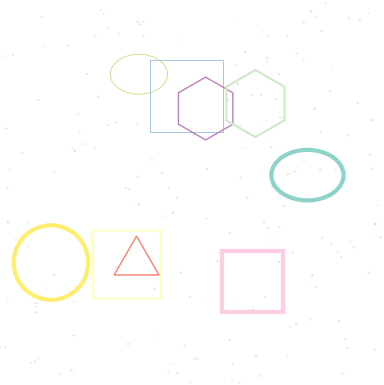[{"shape": "oval", "thickness": 3, "radius": 0.47, "center": [0.799, 0.545]}, {"shape": "square", "thickness": 1, "radius": 0.44, "center": [0.328, 0.314]}, {"shape": "triangle", "thickness": 1, "radius": 0.34, "center": [0.355, 0.319]}, {"shape": "square", "thickness": 0.5, "radius": 0.47, "center": [0.484, 0.75]}, {"shape": "oval", "thickness": 0.5, "radius": 0.37, "center": [0.361, 0.807]}, {"shape": "square", "thickness": 3, "radius": 0.39, "center": [0.655, 0.27]}, {"shape": "hexagon", "thickness": 1, "radius": 0.41, "center": [0.534, 0.718]}, {"shape": "hexagon", "thickness": 1.5, "radius": 0.44, "center": [0.663, 0.731]}, {"shape": "circle", "thickness": 3, "radius": 0.48, "center": [0.132, 0.318]}]